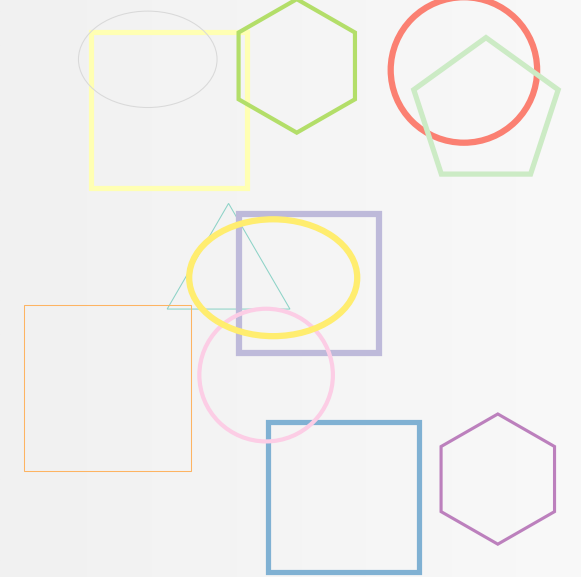[{"shape": "triangle", "thickness": 0.5, "radius": 0.61, "center": [0.393, 0.525]}, {"shape": "square", "thickness": 2.5, "radius": 0.67, "center": [0.291, 0.809]}, {"shape": "square", "thickness": 3, "radius": 0.6, "center": [0.531, 0.509]}, {"shape": "circle", "thickness": 3, "radius": 0.63, "center": [0.798, 0.878]}, {"shape": "square", "thickness": 2.5, "radius": 0.65, "center": [0.591, 0.138]}, {"shape": "square", "thickness": 0.5, "radius": 0.72, "center": [0.185, 0.327]}, {"shape": "hexagon", "thickness": 2, "radius": 0.58, "center": [0.511, 0.885]}, {"shape": "circle", "thickness": 2, "radius": 0.57, "center": [0.458, 0.35]}, {"shape": "oval", "thickness": 0.5, "radius": 0.6, "center": [0.254, 0.896]}, {"shape": "hexagon", "thickness": 1.5, "radius": 0.56, "center": [0.856, 0.17]}, {"shape": "pentagon", "thickness": 2.5, "radius": 0.65, "center": [0.836, 0.803]}, {"shape": "oval", "thickness": 3, "radius": 0.72, "center": [0.47, 0.518]}]